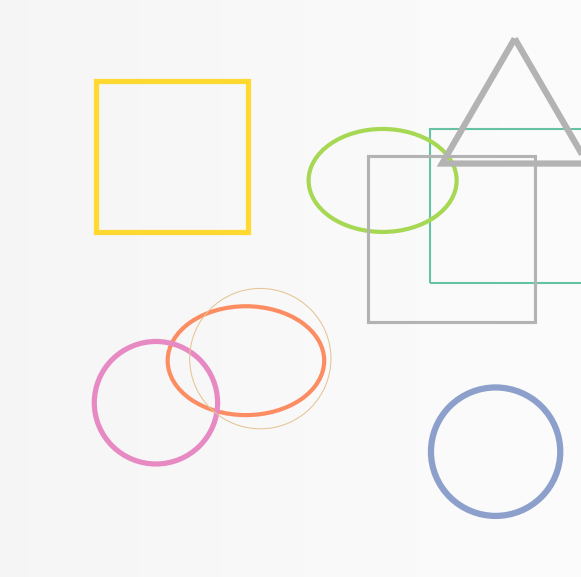[{"shape": "square", "thickness": 1, "radius": 0.66, "center": [0.872, 0.642]}, {"shape": "oval", "thickness": 2, "radius": 0.67, "center": [0.423, 0.375]}, {"shape": "circle", "thickness": 3, "radius": 0.56, "center": [0.853, 0.217]}, {"shape": "circle", "thickness": 2.5, "radius": 0.53, "center": [0.268, 0.302]}, {"shape": "oval", "thickness": 2, "radius": 0.64, "center": [0.658, 0.687]}, {"shape": "square", "thickness": 2.5, "radius": 0.65, "center": [0.296, 0.729]}, {"shape": "circle", "thickness": 0.5, "radius": 0.61, "center": [0.448, 0.378]}, {"shape": "triangle", "thickness": 3, "radius": 0.72, "center": [0.886, 0.788]}, {"shape": "square", "thickness": 1.5, "radius": 0.72, "center": [0.776, 0.584]}]